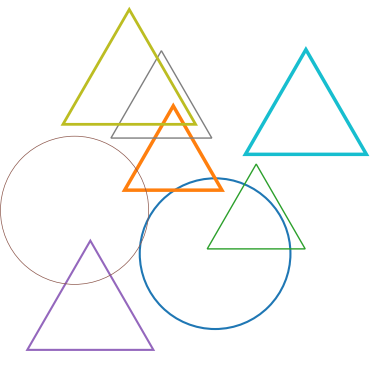[{"shape": "circle", "thickness": 1.5, "radius": 0.98, "center": [0.559, 0.341]}, {"shape": "triangle", "thickness": 2.5, "radius": 0.73, "center": [0.45, 0.579]}, {"shape": "triangle", "thickness": 1, "radius": 0.73, "center": [0.665, 0.427]}, {"shape": "triangle", "thickness": 1.5, "radius": 0.95, "center": [0.235, 0.186]}, {"shape": "circle", "thickness": 0.5, "radius": 0.96, "center": [0.194, 0.454]}, {"shape": "triangle", "thickness": 1, "radius": 0.76, "center": [0.419, 0.717]}, {"shape": "triangle", "thickness": 2, "radius": 0.99, "center": [0.336, 0.777]}, {"shape": "triangle", "thickness": 2.5, "radius": 0.91, "center": [0.795, 0.69]}]